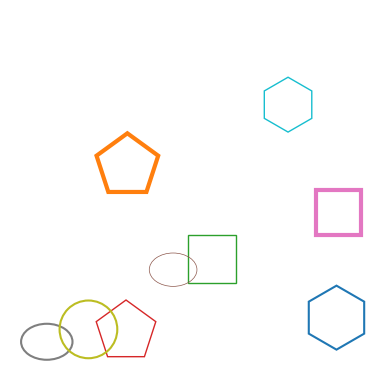[{"shape": "hexagon", "thickness": 1.5, "radius": 0.42, "center": [0.874, 0.175]}, {"shape": "pentagon", "thickness": 3, "radius": 0.42, "center": [0.331, 0.57]}, {"shape": "square", "thickness": 1, "radius": 0.31, "center": [0.552, 0.327]}, {"shape": "pentagon", "thickness": 1, "radius": 0.41, "center": [0.327, 0.139]}, {"shape": "oval", "thickness": 0.5, "radius": 0.31, "center": [0.45, 0.3]}, {"shape": "square", "thickness": 3, "radius": 0.3, "center": [0.879, 0.448]}, {"shape": "oval", "thickness": 1.5, "radius": 0.33, "center": [0.122, 0.112]}, {"shape": "circle", "thickness": 1.5, "radius": 0.37, "center": [0.23, 0.144]}, {"shape": "hexagon", "thickness": 1, "radius": 0.36, "center": [0.748, 0.728]}]